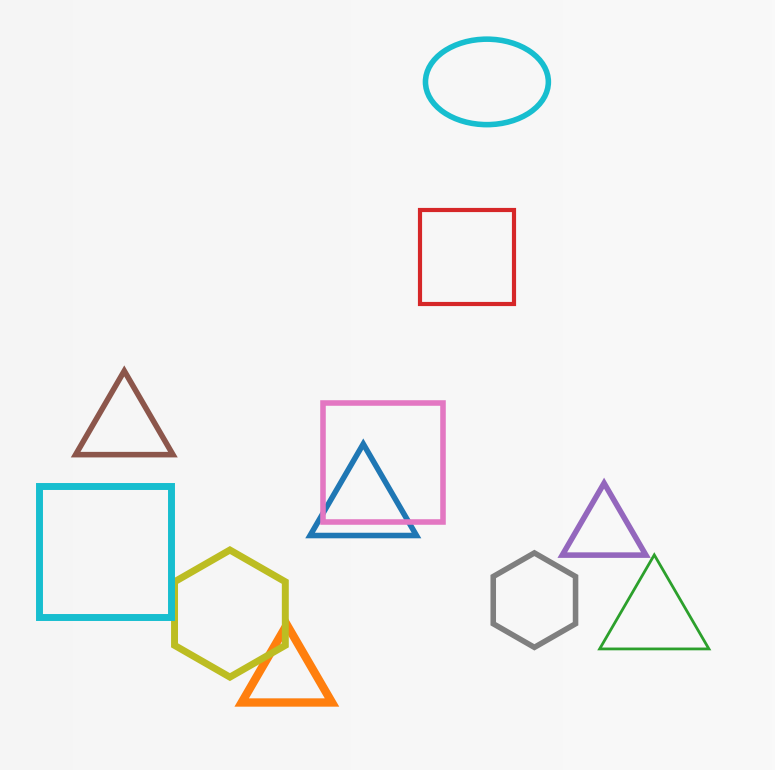[{"shape": "triangle", "thickness": 2, "radius": 0.4, "center": [0.469, 0.344]}, {"shape": "triangle", "thickness": 3, "radius": 0.34, "center": [0.37, 0.121]}, {"shape": "triangle", "thickness": 1, "radius": 0.41, "center": [0.844, 0.198]}, {"shape": "square", "thickness": 1.5, "radius": 0.3, "center": [0.603, 0.667]}, {"shape": "triangle", "thickness": 2, "radius": 0.31, "center": [0.779, 0.31]}, {"shape": "triangle", "thickness": 2, "radius": 0.36, "center": [0.16, 0.446]}, {"shape": "square", "thickness": 2, "radius": 0.39, "center": [0.494, 0.4]}, {"shape": "hexagon", "thickness": 2, "radius": 0.31, "center": [0.69, 0.221]}, {"shape": "hexagon", "thickness": 2.5, "radius": 0.41, "center": [0.297, 0.203]}, {"shape": "oval", "thickness": 2, "radius": 0.4, "center": [0.628, 0.894]}, {"shape": "square", "thickness": 2.5, "radius": 0.42, "center": [0.136, 0.284]}]